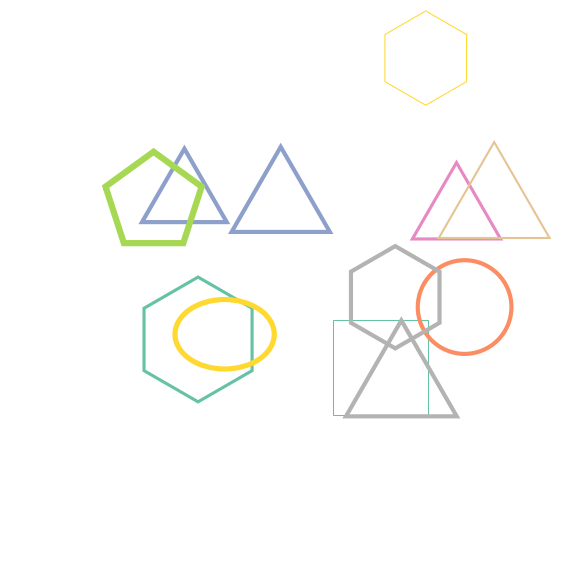[{"shape": "hexagon", "thickness": 1.5, "radius": 0.54, "center": [0.343, 0.411]}, {"shape": "square", "thickness": 0.5, "radius": 0.41, "center": [0.66, 0.362]}, {"shape": "circle", "thickness": 2, "radius": 0.41, "center": [0.805, 0.467]}, {"shape": "triangle", "thickness": 2, "radius": 0.49, "center": [0.486, 0.647]}, {"shape": "triangle", "thickness": 2, "radius": 0.42, "center": [0.319, 0.657]}, {"shape": "triangle", "thickness": 1.5, "radius": 0.44, "center": [0.79, 0.629]}, {"shape": "pentagon", "thickness": 3, "radius": 0.44, "center": [0.266, 0.649]}, {"shape": "oval", "thickness": 2.5, "radius": 0.43, "center": [0.389, 0.42]}, {"shape": "hexagon", "thickness": 0.5, "radius": 0.41, "center": [0.737, 0.899]}, {"shape": "triangle", "thickness": 1, "radius": 0.55, "center": [0.856, 0.642]}, {"shape": "hexagon", "thickness": 2, "radius": 0.44, "center": [0.684, 0.484]}, {"shape": "triangle", "thickness": 2, "radius": 0.55, "center": [0.695, 0.334]}]